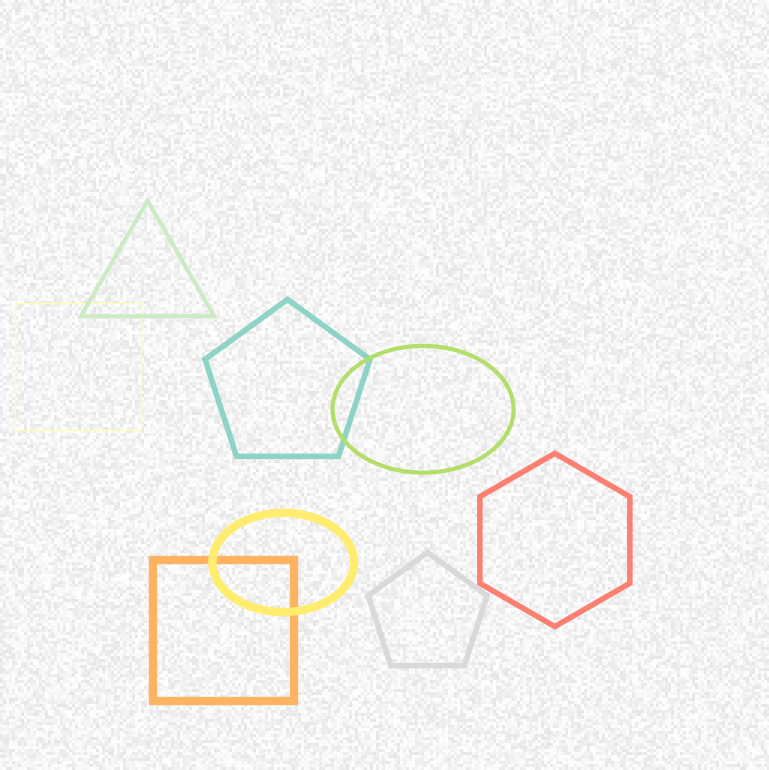[{"shape": "pentagon", "thickness": 2, "radius": 0.56, "center": [0.373, 0.498]}, {"shape": "square", "thickness": 0.5, "radius": 0.41, "center": [0.101, 0.524]}, {"shape": "hexagon", "thickness": 2, "radius": 0.56, "center": [0.721, 0.299]}, {"shape": "square", "thickness": 3, "radius": 0.46, "center": [0.291, 0.181]}, {"shape": "oval", "thickness": 1.5, "radius": 0.59, "center": [0.549, 0.468]}, {"shape": "pentagon", "thickness": 2, "radius": 0.41, "center": [0.555, 0.201]}, {"shape": "triangle", "thickness": 1.5, "radius": 0.5, "center": [0.192, 0.639]}, {"shape": "oval", "thickness": 3, "radius": 0.46, "center": [0.368, 0.27]}]